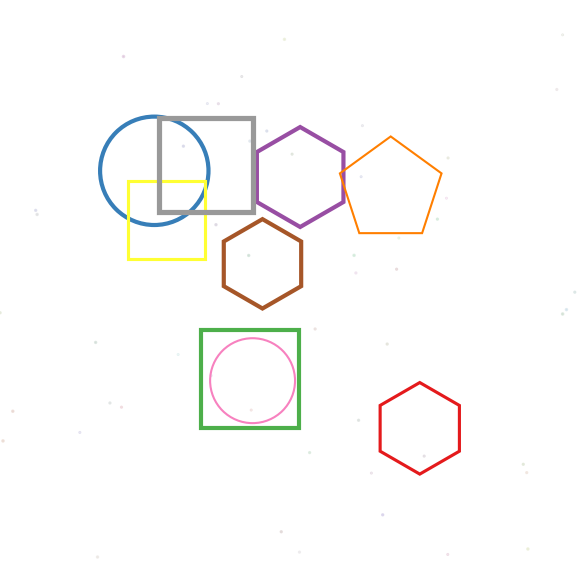[{"shape": "hexagon", "thickness": 1.5, "radius": 0.4, "center": [0.727, 0.257]}, {"shape": "circle", "thickness": 2, "radius": 0.47, "center": [0.267, 0.703]}, {"shape": "square", "thickness": 2, "radius": 0.42, "center": [0.433, 0.343]}, {"shape": "hexagon", "thickness": 2, "radius": 0.43, "center": [0.52, 0.693]}, {"shape": "pentagon", "thickness": 1, "radius": 0.46, "center": [0.677, 0.67]}, {"shape": "square", "thickness": 1.5, "radius": 0.33, "center": [0.289, 0.618]}, {"shape": "hexagon", "thickness": 2, "radius": 0.39, "center": [0.455, 0.542]}, {"shape": "circle", "thickness": 1, "radius": 0.37, "center": [0.437, 0.34]}, {"shape": "square", "thickness": 2.5, "radius": 0.41, "center": [0.357, 0.714]}]